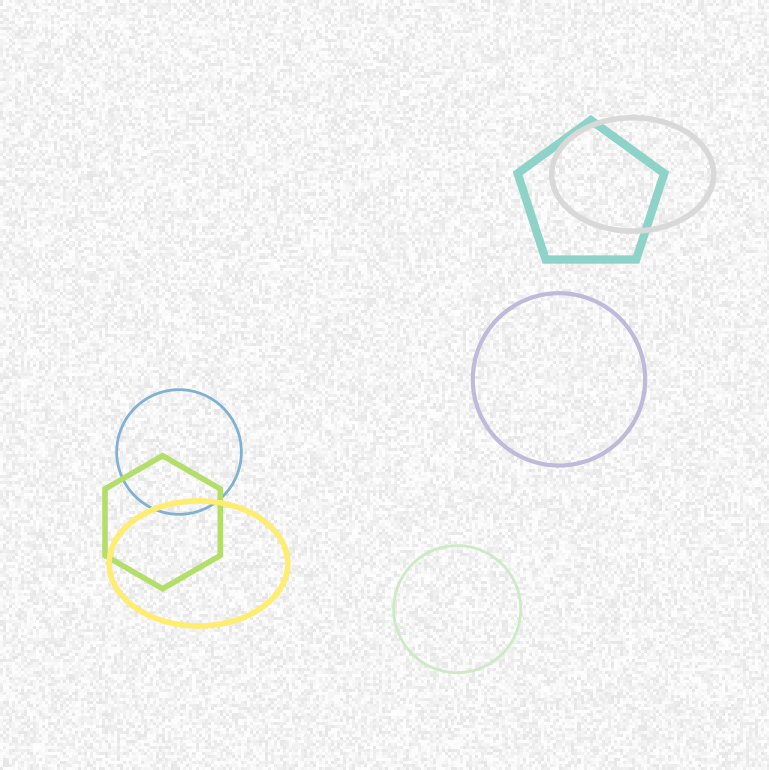[{"shape": "pentagon", "thickness": 3, "radius": 0.5, "center": [0.767, 0.744]}, {"shape": "circle", "thickness": 1.5, "radius": 0.56, "center": [0.726, 0.507]}, {"shape": "circle", "thickness": 1, "radius": 0.4, "center": [0.232, 0.413]}, {"shape": "hexagon", "thickness": 2, "radius": 0.43, "center": [0.211, 0.322]}, {"shape": "oval", "thickness": 2, "radius": 0.53, "center": [0.822, 0.774]}, {"shape": "circle", "thickness": 1, "radius": 0.41, "center": [0.594, 0.209]}, {"shape": "oval", "thickness": 2, "radius": 0.58, "center": [0.258, 0.268]}]